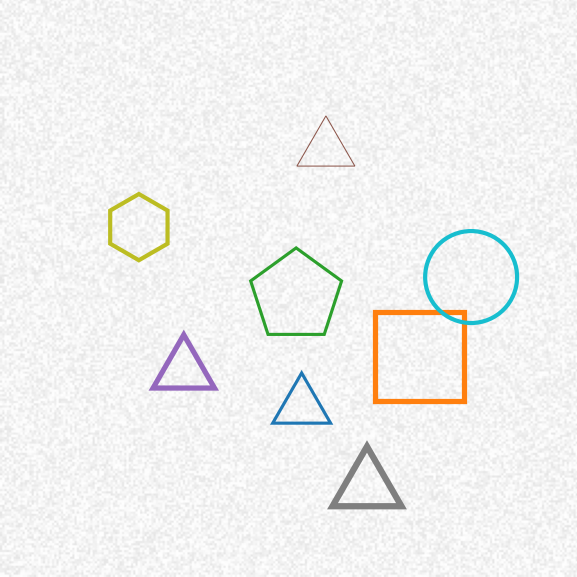[{"shape": "triangle", "thickness": 1.5, "radius": 0.29, "center": [0.522, 0.295]}, {"shape": "square", "thickness": 2.5, "radius": 0.38, "center": [0.727, 0.382]}, {"shape": "pentagon", "thickness": 1.5, "radius": 0.41, "center": [0.513, 0.487]}, {"shape": "triangle", "thickness": 2.5, "radius": 0.31, "center": [0.318, 0.358]}, {"shape": "triangle", "thickness": 0.5, "radius": 0.29, "center": [0.564, 0.741]}, {"shape": "triangle", "thickness": 3, "radius": 0.34, "center": [0.635, 0.157]}, {"shape": "hexagon", "thickness": 2, "radius": 0.29, "center": [0.24, 0.606]}, {"shape": "circle", "thickness": 2, "radius": 0.4, "center": [0.816, 0.519]}]